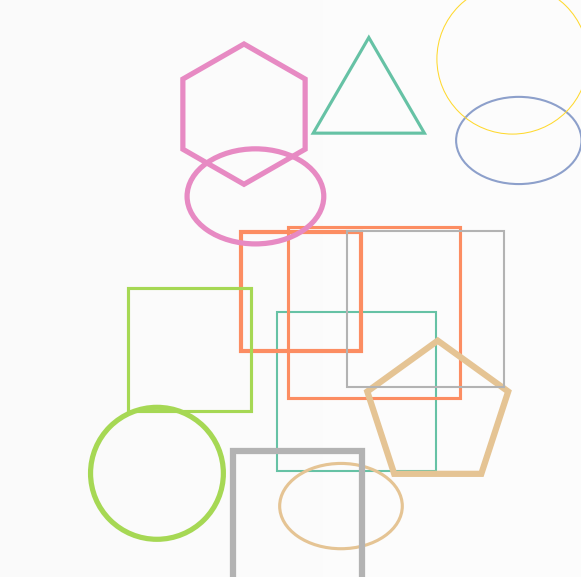[{"shape": "square", "thickness": 1, "radius": 0.68, "center": [0.614, 0.321]}, {"shape": "triangle", "thickness": 1.5, "radius": 0.55, "center": [0.635, 0.824]}, {"shape": "square", "thickness": 1.5, "radius": 0.74, "center": [0.643, 0.458]}, {"shape": "square", "thickness": 2, "radius": 0.52, "center": [0.518, 0.494]}, {"shape": "oval", "thickness": 1, "radius": 0.54, "center": [0.893, 0.756]}, {"shape": "oval", "thickness": 2.5, "radius": 0.59, "center": [0.439, 0.659]}, {"shape": "hexagon", "thickness": 2.5, "radius": 0.61, "center": [0.42, 0.801]}, {"shape": "square", "thickness": 1.5, "radius": 0.53, "center": [0.326, 0.394]}, {"shape": "circle", "thickness": 2.5, "radius": 0.57, "center": [0.27, 0.18]}, {"shape": "circle", "thickness": 0.5, "radius": 0.65, "center": [0.882, 0.897]}, {"shape": "pentagon", "thickness": 3, "radius": 0.64, "center": [0.753, 0.282]}, {"shape": "oval", "thickness": 1.5, "radius": 0.53, "center": [0.587, 0.123]}, {"shape": "square", "thickness": 3, "radius": 0.56, "center": [0.512, 0.107]}, {"shape": "square", "thickness": 1, "radius": 0.67, "center": [0.732, 0.464]}]